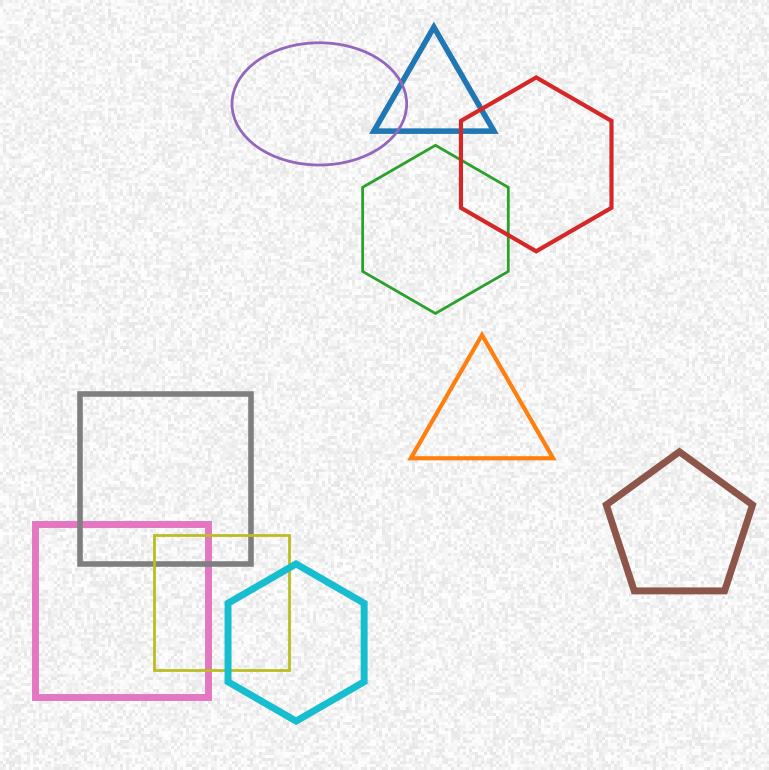[{"shape": "triangle", "thickness": 2, "radius": 0.45, "center": [0.563, 0.875]}, {"shape": "triangle", "thickness": 1.5, "radius": 0.53, "center": [0.626, 0.458]}, {"shape": "hexagon", "thickness": 1, "radius": 0.55, "center": [0.566, 0.702]}, {"shape": "hexagon", "thickness": 1.5, "radius": 0.56, "center": [0.696, 0.787]}, {"shape": "oval", "thickness": 1, "radius": 0.57, "center": [0.415, 0.865]}, {"shape": "pentagon", "thickness": 2.5, "radius": 0.5, "center": [0.882, 0.313]}, {"shape": "square", "thickness": 2.5, "radius": 0.56, "center": [0.158, 0.207]}, {"shape": "square", "thickness": 2, "radius": 0.55, "center": [0.215, 0.378]}, {"shape": "square", "thickness": 1, "radius": 0.44, "center": [0.288, 0.217]}, {"shape": "hexagon", "thickness": 2.5, "radius": 0.51, "center": [0.385, 0.166]}]